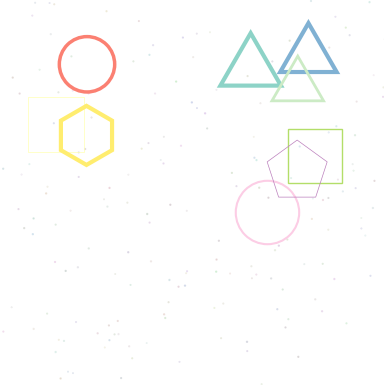[{"shape": "triangle", "thickness": 3, "radius": 0.45, "center": [0.651, 0.823]}, {"shape": "square", "thickness": 0.5, "radius": 0.36, "center": [0.145, 0.676]}, {"shape": "circle", "thickness": 2.5, "radius": 0.36, "center": [0.226, 0.833]}, {"shape": "triangle", "thickness": 3, "radius": 0.42, "center": [0.801, 0.855]}, {"shape": "square", "thickness": 1, "radius": 0.35, "center": [0.818, 0.595]}, {"shape": "circle", "thickness": 1.5, "radius": 0.41, "center": [0.695, 0.448]}, {"shape": "pentagon", "thickness": 0.5, "radius": 0.41, "center": [0.772, 0.554]}, {"shape": "triangle", "thickness": 2, "radius": 0.39, "center": [0.773, 0.777]}, {"shape": "hexagon", "thickness": 3, "radius": 0.38, "center": [0.225, 0.648]}]